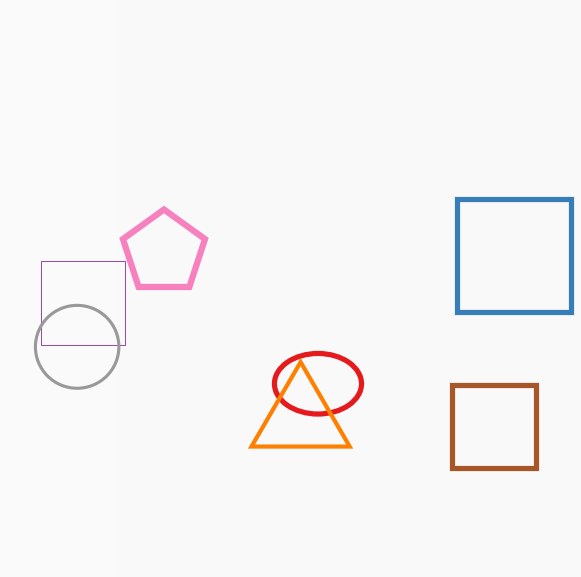[{"shape": "oval", "thickness": 2.5, "radius": 0.37, "center": [0.547, 0.335]}, {"shape": "square", "thickness": 2.5, "radius": 0.49, "center": [0.885, 0.556]}, {"shape": "square", "thickness": 0.5, "radius": 0.36, "center": [0.143, 0.475]}, {"shape": "triangle", "thickness": 2, "radius": 0.49, "center": [0.517, 0.275]}, {"shape": "square", "thickness": 2.5, "radius": 0.36, "center": [0.85, 0.26]}, {"shape": "pentagon", "thickness": 3, "radius": 0.37, "center": [0.282, 0.562]}, {"shape": "circle", "thickness": 1.5, "radius": 0.36, "center": [0.133, 0.399]}]